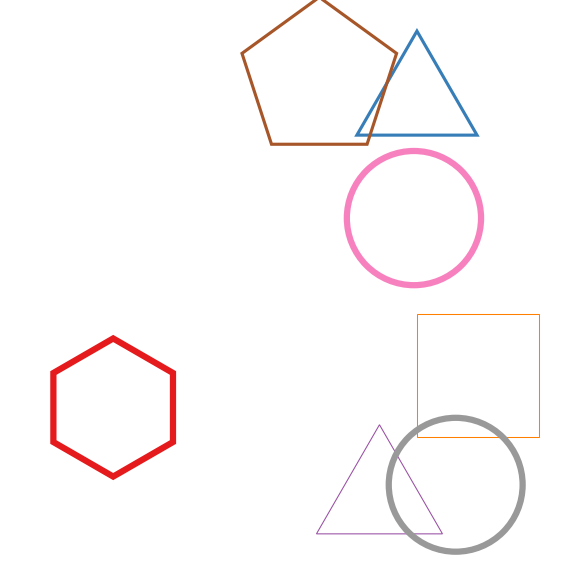[{"shape": "hexagon", "thickness": 3, "radius": 0.6, "center": [0.196, 0.293]}, {"shape": "triangle", "thickness": 1.5, "radius": 0.6, "center": [0.722, 0.825]}, {"shape": "triangle", "thickness": 0.5, "radius": 0.63, "center": [0.657, 0.138]}, {"shape": "square", "thickness": 0.5, "radius": 0.53, "center": [0.828, 0.349]}, {"shape": "pentagon", "thickness": 1.5, "radius": 0.7, "center": [0.553, 0.863]}, {"shape": "circle", "thickness": 3, "radius": 0.58, "center": [0.717, 0.621]}, {"shape": "circle", "thickness": 3, "radius": 0.58, "center": [0.789, 0.16]}]